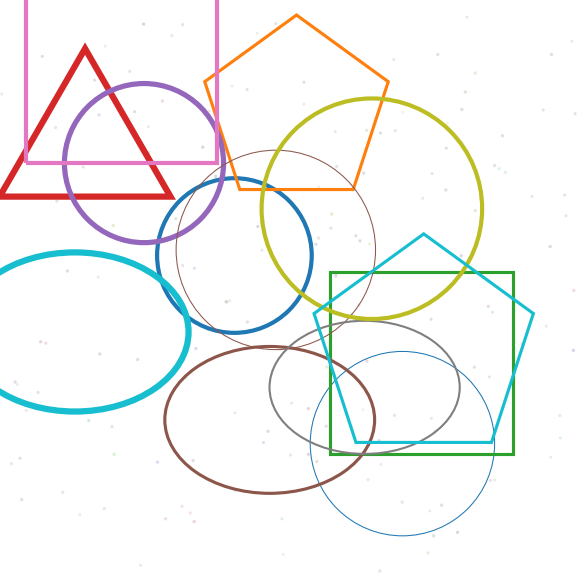[{"shape": "circle", "thickness": 0.5, "radius": 0.8, "center": [0.697, 0.231]}, {"shape": "circle", "thickness": 2, "radius": 0.67, "center": [0.406, 0.557]}, {"shape": "pentagon", "thickness": 1.5, "radius": 0.84, "center": [0.513, 0.806]}, {"shape": "square", "thickness": 1.5, "radius": 0.79, "center": [0.73, 0.37]}, {"shape": "triangle", "thickness": 3, "radius": 0.85, "center": [0.147, 0.744]}, {"shape": "circle", "thickness": 2.5, "radius": 0.69, "center": [0.249, 0.717]}, {"shape": "circle", "thickness": 0.5, "radius": 0.86, "center": [0.478, 0.566]}, {"shape": "oval", "thickness": 1.5, "radius": 0.91, "center": [0.467, 0.272]}, {"shape": "square", "thickness": 2, "radius": 0.82, "center": [0.211, 0.882]}, {"shape": "oval", "thickness": 1, "radius": 0.82, "center": [0.631, 0.328]}, {"shape": "circle", "thickness": 2, "radius": 0.95, "center": [0.644, 0.638]}, {"shape": "oval", "thickness": 3, "radius": 0.98, "center": [0.13, 0.424]}, {"shape": "pentagon", "thickness": 1.5, "radius": 1.0, "center": [0.734, 0.395]}]